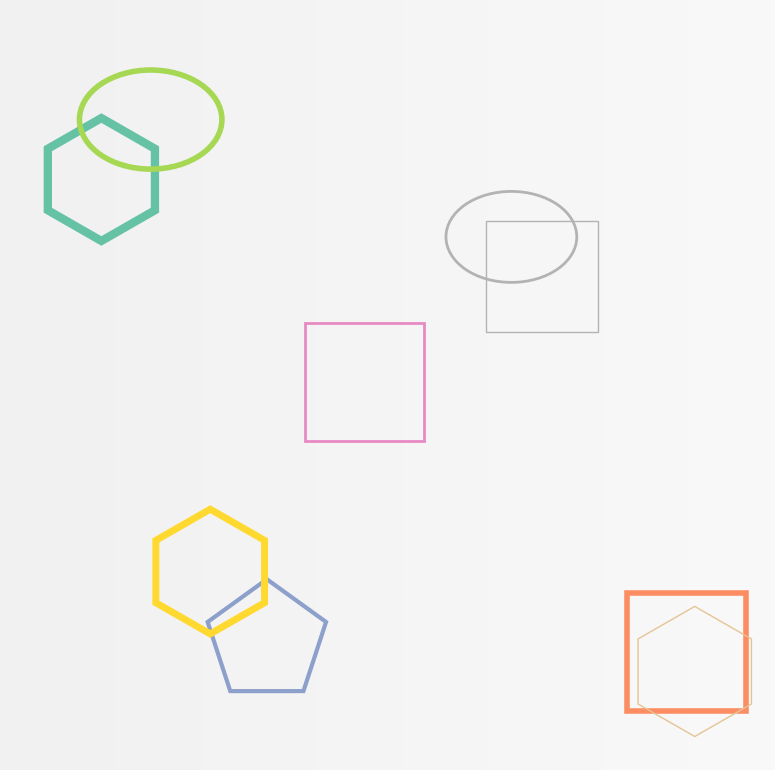[{"shape": "hexagon", "thickness": 3, "radius": 0.4, "center": [0.131, 0.767]}, {"shape": "square", "thickness": 2, "radius": 0.38, "center": [0.886, 0.153]}, {"shape": "pentagon", "thickness": 1.5, "radius": 0.4, "center": [0.344, 0.167]}, {"shape": "square", "thickness": 1, "radius": 0.38, "center": [0.471, 0.504]}, {"shape": "oval", "thickness": 2, "radius": 0.46, "center": [0.194, 0.845]}, {"shape": "hexagon", "thickness": 2.5, "radius": 0.4, "center": [0.271, 0.258]}, {"shape": "hexagon", "thickness": 0.5, "radius": 0.42, "center": [0.896, 0.128]}, {"shape": "oval", "thickness": 1, "radius": 0.42, "center": [0.66, 0.692]}, {"shape": "square", "thickness": 0.5, "radius": 0.36, "center": [0.699, 0.641]}]